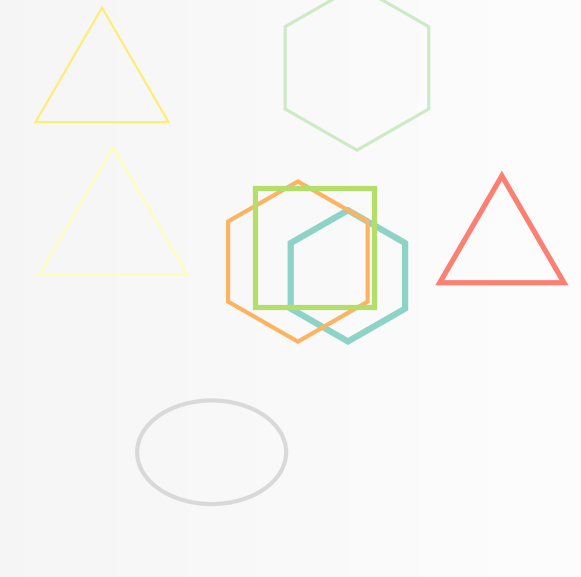[{"shape": "hexagon", "thickness": 3, "radius": 0.57, "center": [0.599, 0.521]}, {"shape": "triangle", "thickness": 1, "radius": 0.74, "center": [0.195, 0.597]}, {"shape": "triangle", "thickness": 2.5, "radius": 0.62, "center": [0.863, 0.571]}, {"shape": "hexagon", "thickness": 2, "radius": 0.69, "center": [0.513, 0.546]}, {"shape": "square", "thickness": 2.5, "radius": 0.51, "center": [0.541, 0.571]}, {"shape": "oval", "thickness": 2, "radius": 0.64, "center": [0.364, 0.216]}, {"shape": "hexagon", "thickness": 1.5, "radius": 0.71, "center": [0.614, 0.882]}, {"shape": "triangle", "thickness": 1, "radius": 0.66, "center": [0.176, 0.854]}]